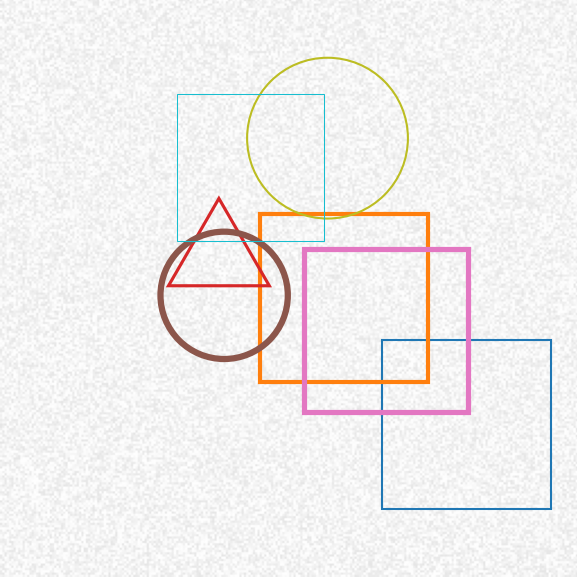[{"shape": "square", "thickness": 1, "radius": 0.73, "center": [0.808, 0.264]}, {"shape": "square", "thickness": 2, "radius": 0.73, "center": [0.596, 0.484]}, {"shape": "triangle", "thickness": 1.5, "radius": 0.5, "center": [0.379, 0.555]}, {"shape": "circle", "thickness": 3, "radius": 0.55, "center": [0.388, 0.488]}, {"shape": "square", "thickness": 2.5, "radius": 0.71, "center": [0.668, 0.427]}, {"shape": "circle", "thickness": 1, "radius": 0.7, "center": [0.567, 0.76]}, {"shape": "square", "thickness": 0.5, "radius": 0.64, "center": [0.435, 0.71]}]